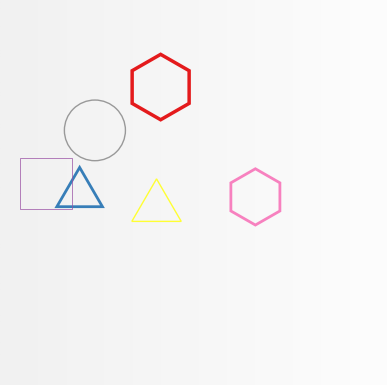[{"shape": "hexagon", "thickness": 2.5, "radius": 0.42, "center": [0.415, 0.774]}, {"shape": "triangle", "thickness": 2, "radius": 0.34, "center": [0.206, 0.497]}, {"shape": "square", "thickness": 0.5, "radius": 0.33, "center": [0.119, 0.523]}, {"shape": "triangle", "thickness": 1, "radius": 0.37, "center": [0.404, 0.462]}, {"shape": "hexagon", "thickness": 2, "radius": 0.37, "center": [0.659, 0.489]}, {"shape": "circle", "thickness": 1, "radius": 0.39, "center": [0.245, 0.661]}]